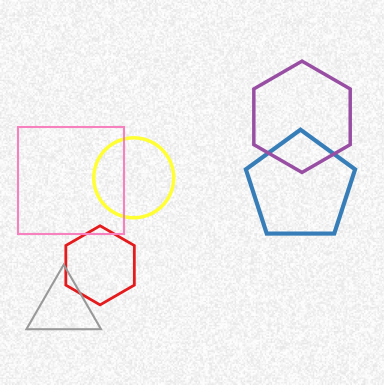[{"shape": "hexagon", "thickness": 2, "radius": 0.51, "center": [0.26, 0.311]}, {"shape": "pentagon", "thickness": 3, "radius": 0.75, "center": [0.78, 0.514]}, {"shape": "hexagon", "thickness": 2.5, "radius": 0.72, "center": [0.784, 0.697]}, {"shape": "circle", "thickness": 2.5, "radius": 0.52, "center": [0.347, 0.538]}, {"shape": "square", "thickness": 1.5, "radius": 0.69, "center": [0.184, 0.53]}, {"shape": "triangle", "thickness": 1.5, "radius": 0.56, "center": [0.165, 0.201]}]